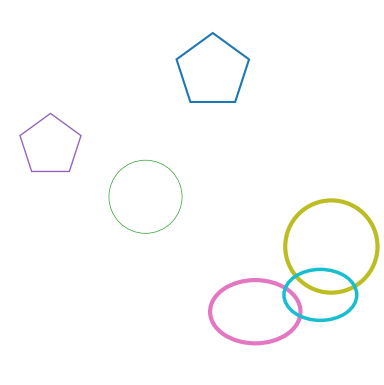[{"shape": "pentagon", "thickness": 1.5, "radius": 0.5, "center": [0.553, 0.815]}, {"shape": "circle", "thickness": 0.5, "radius": 0.48, "center": [0.378, 0.489]}, {"shape": "pentagon", "thickness": 1, "radius": 0.42, "center": [0.131, 0.622]}, {"shape": "oval", "thickness": 3, "radius": 0.59, "center": [0.663, 0.19]}, {"shape": "circle", "thickness": 3, "radius": 0.6, "center": [0.861, 0.36]}, {"shape": "oval", "thickness": 2.5, "radius": 0.47, "center": [0.832, 0.234]}]